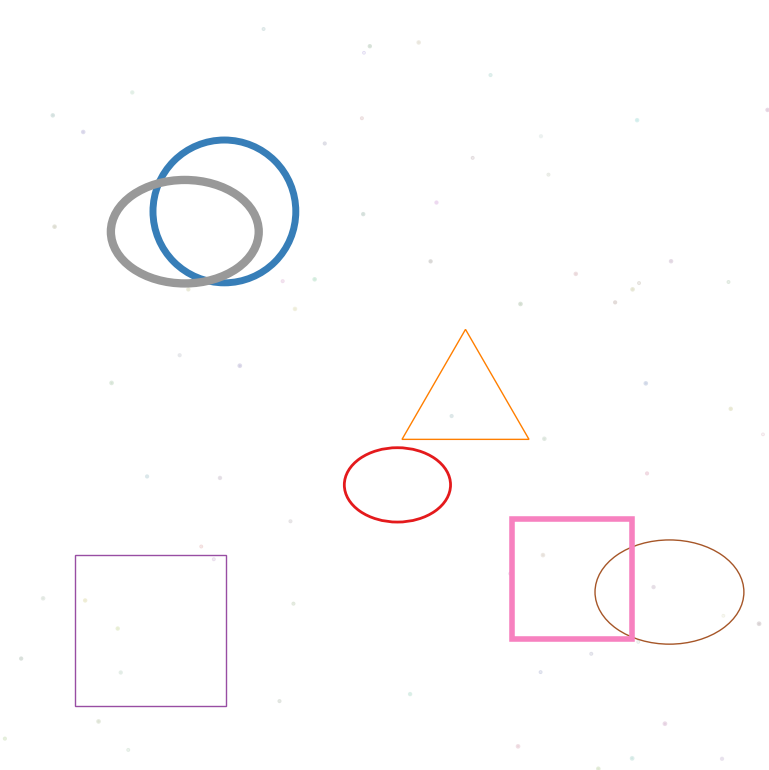[{"shape": "oval", "thickness": 1, "radius": 0.34, "center": [0.516, 0.37]}, {"shape": "circle", "thickness": 2.5, "radius": 0.46, "center": [0.291, 0.725]}, {"shape": "square", "thickness": 0.5, "radius": 0.49, "center": [0.195, 0.181]}, {"shape": "triangle", "thickness": 0.5, "radius": 0.48, "center": [0.605, 0.477]}, {"shape": "oval", "thickness": 0.5, "radius": 0.48, "center": [0.869, 0.231]}, {"shape": "square", "thickness": 2, "radius": 0.39, "center": [0.743, 0.248]}, {"shape": "oval", "thickness": 3, "radius": 0.48, "center": [0.24, 0.699]}]